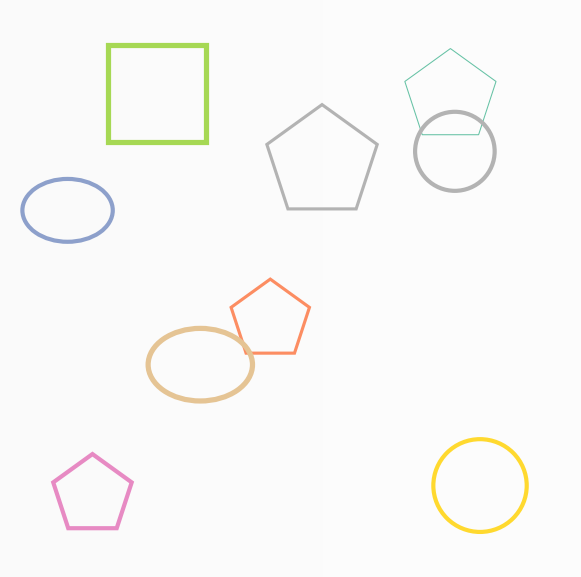[{"shape": "pentagon", "thickness": 0.5, "radius": 0.41, "center": [0.775, 0.833]}, {"shape": "pentagon", "thickness": 1.5, "radius": 0.35, "center": [0.465, 0.445]}, {"shape": "oval", "thickness": 2, "radius": 0.39, "center": [0.116, 0.635]}, {"shape": "pentagon", "thickness": 2, "radius": 0.35, "center": [0.159, 0.142]}, {"shape": "square", "thickness": 2.5, "radius": 0.42, "center": [0.271, 0.837]}, {"shape": "circle", "thickness": 2, "radius": 0.4, "center": [0.826, 0.158]}, {"shape": "oval", "thickness": 2.5, "radius": 0.45, "center": [0.345, 0.368]}, {"shape": "pentagon", "thickness": 1.5, "radius": 0.5, "center": [0.554, 0.718]}, {"shape": "circle", "thickness": 2, "radius": 0.34, "center": [0.783, 0.737]}]